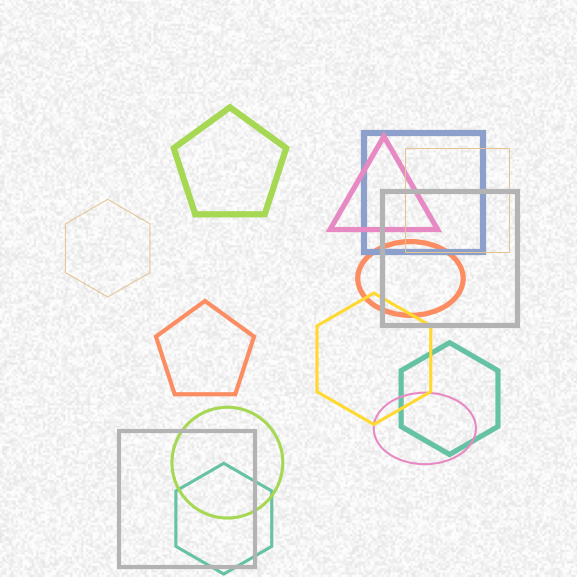[{"shape": "hexagon", "thickness": 2.5, "radius": 0.48, "center": [0.778, 0.309]}, {"shape": "hexagon", "thickness": 1.5, "radius": 0.48, "center": [0.388, 0.101]}, {"shape": "oval", "thickness": 2.5, "radius": 0.46, "center": [0.711, 0.517]}, {"shape": "pentagon", "thickness": 2, "radius": 0.45, "center": [0.355, 0.389]}, {"shape": "square", "thickness": 3, "radius": 0.52, "center": [0.734, 0.666]}, {"shape": "oval", "thickness": 1, "radius": 0.44, "center": [0.736, 0.257]}, {"shape": "triangle", "thickness": 2.5, "radius": 0.54, "center": [0.665, 0.655]}, {"shape": "circle", "thickness": 1.5, "radius": 0.48, "center": [0.394, 0.198]}, {"shape": "pentagon", "thickness": 3, "radius": 0.51, "center": [0.398, 0.711]}, {"shape": "hexagon", "thickness": 1.5, "radius": 0.57, "center": [0.647, 0.378]}, {"shape": "square", "thickness": 0.5, "radius": 0.45, "center": [0.792, 0.653]}, {"shape": "hexagon", "thickness": 0.5, "radius": 0.42, "center": [0.186, 0.569]}, {"shape": "square", "thickness": 2.5, "radius": 0.58, "center": [0.778, 0.552]}, {"shape": "square", "thickness": 2, "radius": 0.59, "center": [0.323, 0.135]}]